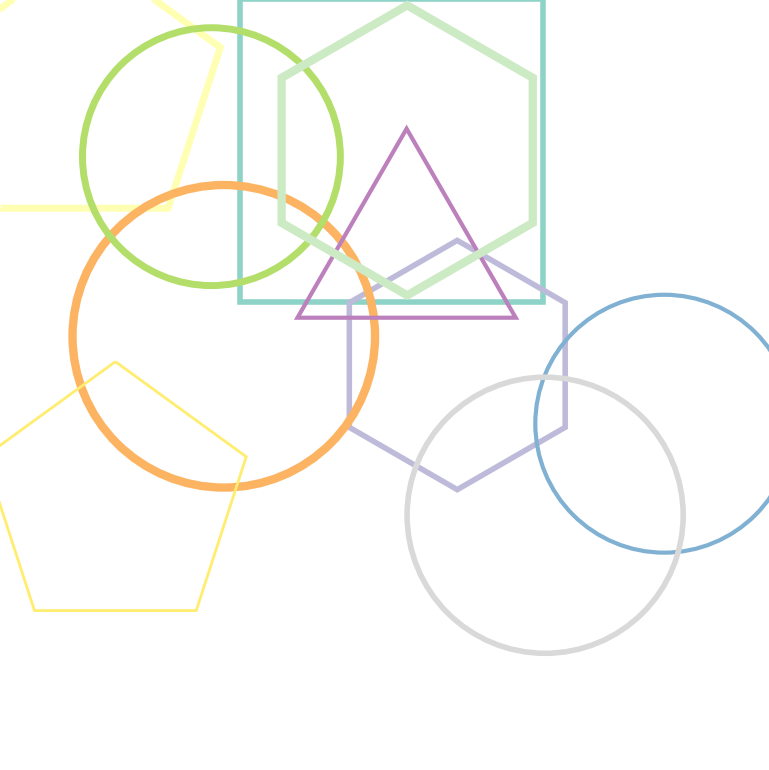[{"shape": "square", "thickness": 2, "radius": 0.98, "center": [0.509, 0.804]}, {"shape": "pentagon", "thickness": 2.5, "radius": 0.93, "center": [0.109, 0.881]}, {"shape": "hexagon", "thickness": 2, "radius": 0.81, "center": [0.594, 0.526]}, {"shape": "circle", "thickness": 1.5, "radius": 0.84, "center": [0.863, 0.45]}, {"shape": "circle", "thickness": 3, "radius": 0.98, "center": [0.291, 0.563]}, {"shape": "circle", "thickness": 2.5, "radius": 0.84, "center": [0.275, 0.797]}, {"shape": "circle", "thickness": 2, "radius": 0.9, "center": [0.708, 0.331]}, {"shape": "triangle", "thickness": 1.5, "radius": 0.82, "center": [0.528, 0.669]}, {"shape": "hexagon", "thickness": 3, "radius": 0.94, "center": [0.529, 0.805]}, {"shape": "pentagon", "thickness": 1, "radius": 0.89, "center": [0.15, 0.352]}]